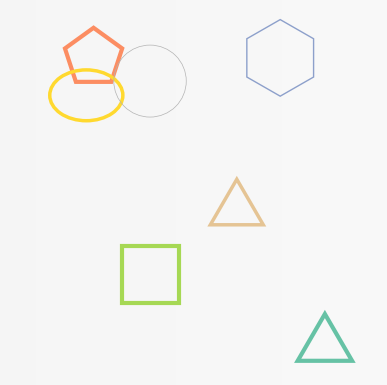[{"shape": "triangle", "thickness": 3, "radius": 0.41, "center": [0.838, 0.103]}, {"shape": "pentagon", "thickness": 3, "radius": 0.39, "center": [0.241, 0.85]}, {"shape": "hexagon", "thickness": 1, "radius": 0.5, "center": [0.723, 0.85]}, {"shape": "square", "thickness": 3, "radius": 0.37, "center": [0.389, 0.287]}, {"shape": "oval", "thickness": 2.5, "radius": 0.47, "center": [0.223, 0.752]}, {"shape": "triangle", "thickness": 2.5, "radius": 0.39, "center": [0.611, 0.456]}, {"shape": "circle", "thickness": 0.5, "radius": 0.47, "center": [0.387, 0.789]}]